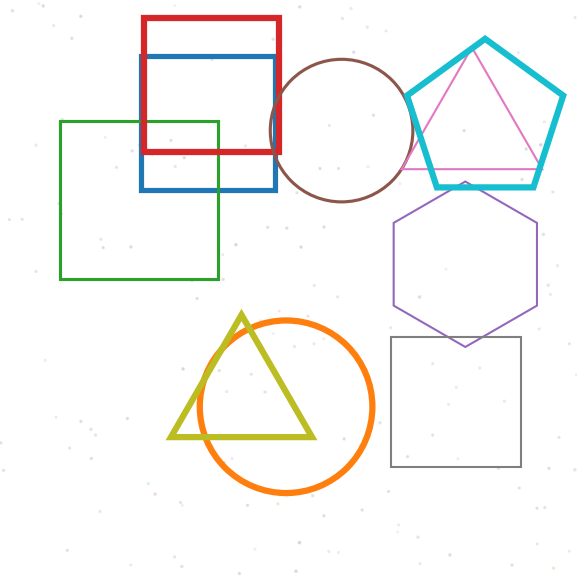[{"shape": "square", "thickness": 2.5, "radius": 0.58, "center": [0.36, 0.786]}, {"shape": "circle", "thickness": 3, "radius": 0.75, "center": [0.495, 0.295]}, {"shape": "square", "thickness": 1.5, "radius": 0.68, "center": [0.24, 0.653]}, {"shape": "square", "thickness": 3, "radius": 0.58, "center": [0.366, 0.852]}, {"shape": "hexagon", "thickness": 1, "radius": 0.72, "center": [0.806, 0.542]}, {"shape": "circle", "thickness": 1.5, "radius": 0.62, "center": [0.591, 0.773]}, {"shape": "triangle", "thickness": 1, "radius": 0.7, "center": [0.817, 0.776]}, {"shape": "square", "thickness": 1, "radius": 0.56, "center": [0.79, 0.303]}, {"shape": "triangle", "thickness": 3, "radius": 0.71, "center": [0.418, 0.313]}, {"shape": "pentagon", "thickness": 3, "radius": 0.71, "center": [0.84, 0.79]}]